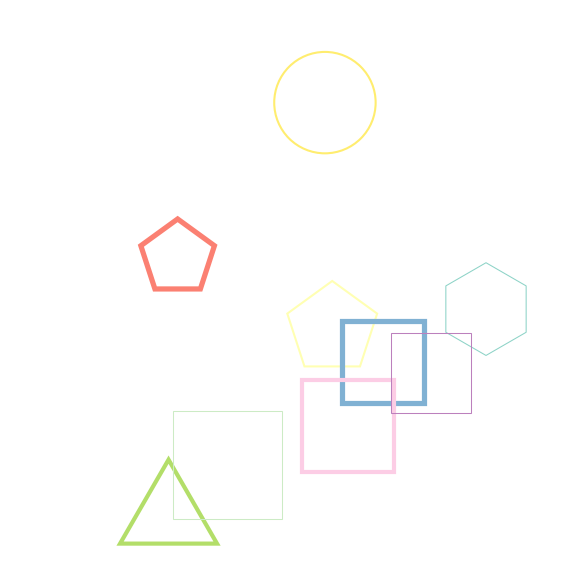[{"shape": "hexagon", "thickness": 0.5, "radius": 0.4, "center": [0.842, 0.464]}, {"shape": "pentagon", "thickness": 1, "radius": 0.41, "center": [0.575, 0.431]}, {"shape": "pentagon", "thickness": 2.5, "radius": 0.33, "center": [0.308, 0.553]}, {"shape": "square", "thickness": 2.5, "radius": 0.36, "center": [0.663, 0.372]}, {"shape": "triangle", "thickness": 2, "radius": 0.48, "center": [0.292, 0.106]}, {"shape": "square", "thickness": 2, "radius": 0.4, "center": [0.602, 0.261]}, {"shape": "square", "thickness": 0.5, "radius": 0.34, "center": [0.746, 0.353]}, {"shape": "square", "thickness": 0.5, "radius": 0.47, "center": [0.394, 0.194]}, {"shape": "circle", "thickness": 1, "radius": 0.44, "center": [0.563, 0.821]}]